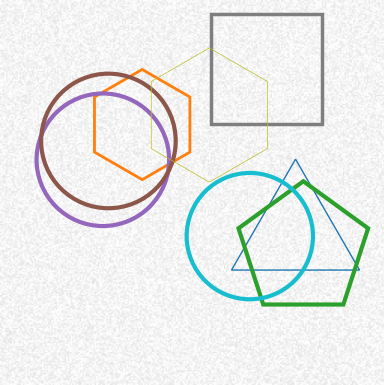[{"shape": "triangle", "thickness": 1, "radius": 0.96, "center": [0.768, 0.395]}, {"shape": "hexagon", "thickness": 2, "radius": 0.72, "center": [0.369, 0.676]}, {"shape": "pentagon", "thickness": 3, "radius": 0.88, "center": [0.788, 0.352]}, {"shape": "circle", "thickness": 3, "radius": 0.86, "center": [0.267, 0.585]}, {"shape": "circle", "thickness": 3, "radius": 0.87, "center": [0.282, 0.634]}, {"shape": "square", "thickness": 2.5, "radius": 0.72, "center": [0.692, 0.82]}, {"shape": "hexagon", "thickness": 0.5, "radius": 0.87, "center": [0.544, 0.701]}, {"shape": "circle", "thickness": 3, "radius": 0.82, "center": [0.649, 0.387]}]